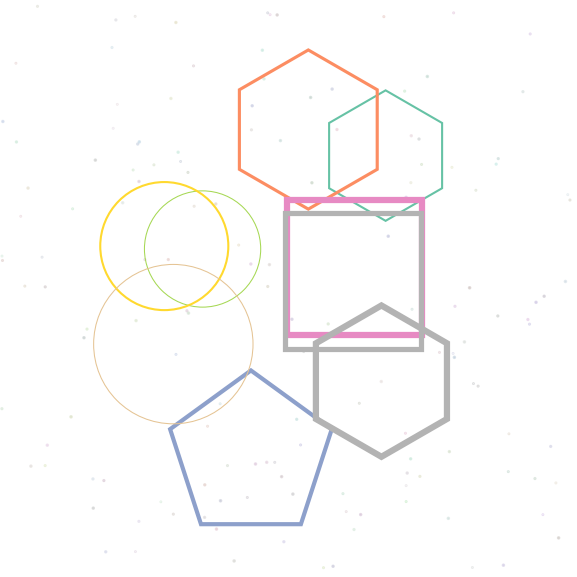[{"shape": "hexagon", "thickness": 1, "radius": 0.56, "center": [0.668, 0.73]}, {"shape": "hexagon", "thickness": 1.5, "radius": 0.69, "center": [0.534, 0.775]}, {"shape": "pentagon", "thickness": 2, "radius": 0.74, "center": [0.435, 0.21]}, {"shape": "square", "thickness": 3, "radius": 0.58, "center": [0.614, 0.536]}, {"shape": "circle", "thickness": 0.5, "radius": 0.5, "center": [0.351, 0.568]}, {"shape": "circle", "thickness": 1, "radius": 0.55, "center": [0.284, 0.573]}, {"shape": "circle", "thickness": 0.5, "radius": 0.69, "center": [0.3, 0.403]}, {"shape": "hexagon", "thickness": 3, "radius": 0.66, "center": [0.66, 0.339]}, {"shape": "square", "thickness": 2.5, "radius": 0.59, "center": [0.612, 0.513]}]